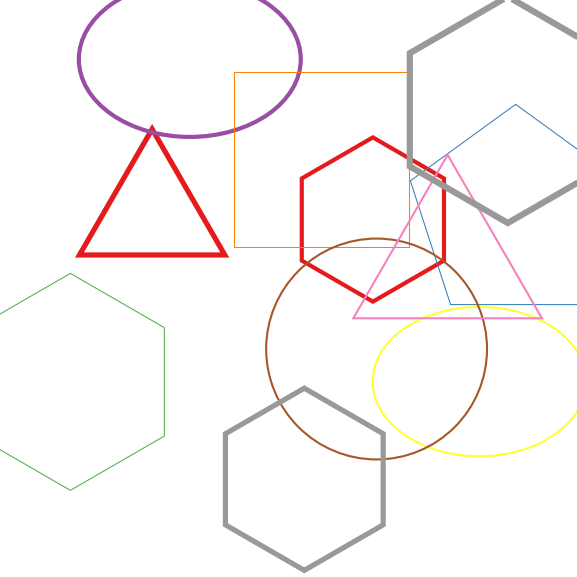[{"shape": "triangle", "thickness": 2.5, "radius": 0.73, "center": [0.263, 0.63]}, {"shape": "hexagon", "thickness": 2, "radius": 0.71, "center": [0.646, 0.619]}, {"shape": "pentagon", "thickness": 0.5, "radius": 0.96, "center": [0.893, 0.627]}, {"shape": "hexagon", "thickness": 0.5, "radius": 0.94, "center": [0.122, 0.338]}, {"shape": "oval", "thickness": 2, "radius": 0.96, "center": [0.329, 0.897]}, {"shape": "square", "thickness": 0.5, "radius": 0.76, "center": [0.556, 0.723]}, {"shape": "oval", "thickness": 1, "radius": 0.92, "center": [0.83, 0.338]}, {"shape": "circle", "thickness": 1, "radius": 0.96, "center": [0.652, 0.395]}, {"shape": "triangle", "thickness": 1, "radius": 0.94, "center": [0.775, 0.542]}, {"shape": "hexagon", "thickness": 2.5, "radius": 0.79, "center": [0.527, 0.169]}, {"shape": "hexagon", "thickness": 3, "radius": 0.98, "center": [0.879, 0.809]}]